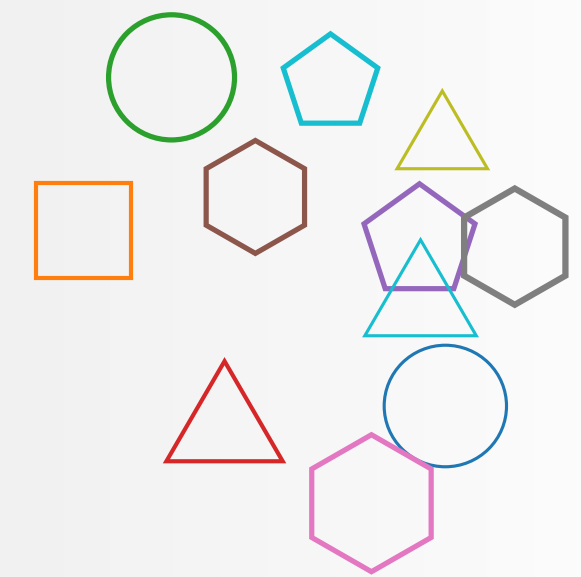[{"shape": "circle", "thickness": 1.5, "radius": 0.53, "center": [0.766, 0.296]}, {"shape": "square", "thickness": 2, "radius": 0.41, "center": [0.144, 0.6]}, {"shape": "circle", "thickness": 2.5, "radius": 0.54, "center": [0.295, 0.865]}, {"shape": "triangle", "thickness": 2, "radius": 0.58, "center": [0.386, 0.258]}, {"shape": "pentagon", "thickness": 2.5, "radius": 0.5, "center": [0.722, 0.58]}, {"shape": "hexagon", "thickness": 2.5, "radius": 0.49, "center": [0.439, 0.658]}, {"shape": "hexagon", "thickness": 2.5, "radius": 0.59, "center": [0.639, 0.128]}, {"shape": "hexagon", "thickness": 3, "radius": 0.5, "center": [0.886, 0.572]}, {"shape": "triangle", "thickness": 1.5, "radius": 0.45, "center": [0.761, 0.752]}, {"shape": "pentagon", "thickness": 2.5, "radius": 0.43, "center": [0.569, 0.855]}, {"shape": "triangle", "thickness": 1.5, "radius": 0.55, "center": [0.724, 0.473]}]